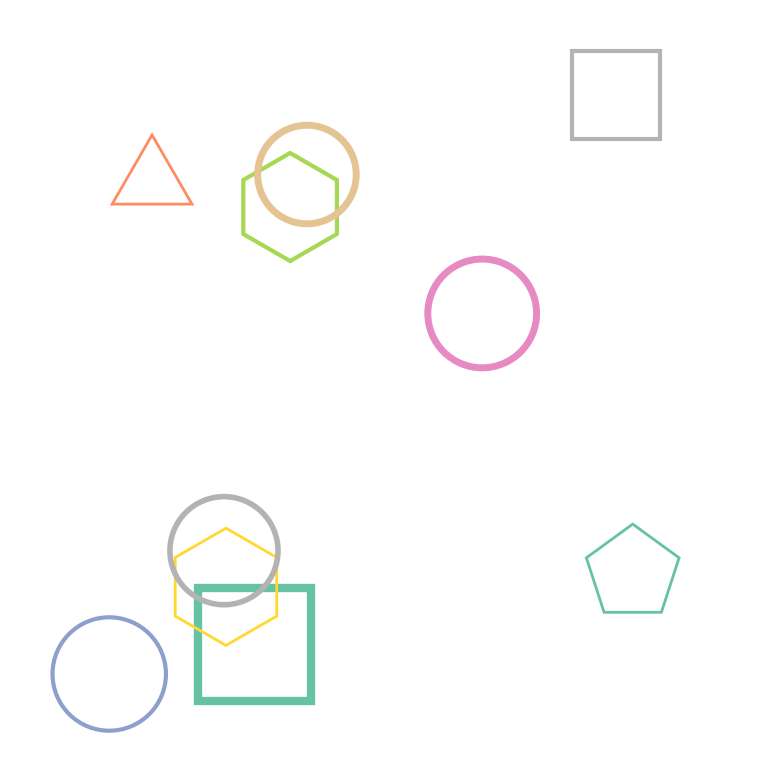[{"shape": "pentagon", "thickness": 1, "radius": 0.32, "center": [0.822, 0.256]}, {"shape": "square", "thickness": 3, "radius": 0.37, "center": [0.331, 0.163]}, {"shape": "triangle", "thickness": 1, "radius": 0.3, "center": [0.197, 0.765]}, {"shape": "circle", "thickness": 1.5, "radius": 0.37, "center": [0.142, 0.125]}, {"shape": "circle", "thickness": 2.5, "radius": 0.35, "center": [0.626, 0.593]}, {"shape": "hexagon", "thickness": 1.5, "radius": 0.35, "center": [0.377, 0.731]}, {"shape": "hexagon", "thickness": 1, "radius": 0.38, "center": [0.293, 0.238]}, {"shape": "circle", "thickness": 2.5, "radius": 0.32, "center": [0.399, 0.773]}, {"shape": "square", "thickness": 1.5, "radius": 0.29, "center": [0.8, 0.877]}, {"shape": "circle", "thickness": 2, "radius": 0.35, "center": [0.291, 0.285]}]